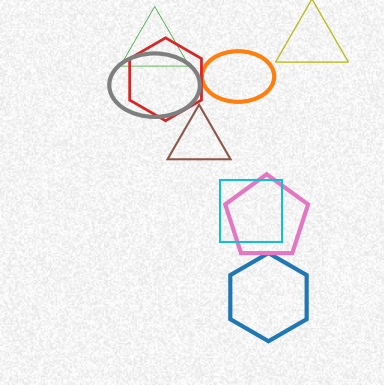[{"shape": "hexagon", "thickness": 3, "radius": 0.57, "center": [0.697, 0.228]}, {"shape": "oval", "thickness": 3, "radius": 0.47, "center": [0.618, 0.801]}, {"shape": "triangle", "thickness": 0.5, "radius": 0.52, "center": [0.402, 0.88]}, {"shape": "hexagon", "thickness": 2, "radius": 0.54, "center": [0.43, 0.794]}, {"shape": "triangle", "thickness": 1.5, "radius": 0.47, "center": [0.517, 0.634]}, {"shape": "pentagon", "thickness": 3, "radius": 0.57, "center": [0.693, 0.434]}, {"shape": "oval", "thickness": 3, "radius": 0.59, "center": [0.402, 0.779]}, {"shape": "triangle", "thickness": 1, "radius": 0.55, "center": [0.81, 0.893]}, {"shape": "square", "thickness": 1.5, "radius": 0.4, "center": [0.651, 0.452]}]